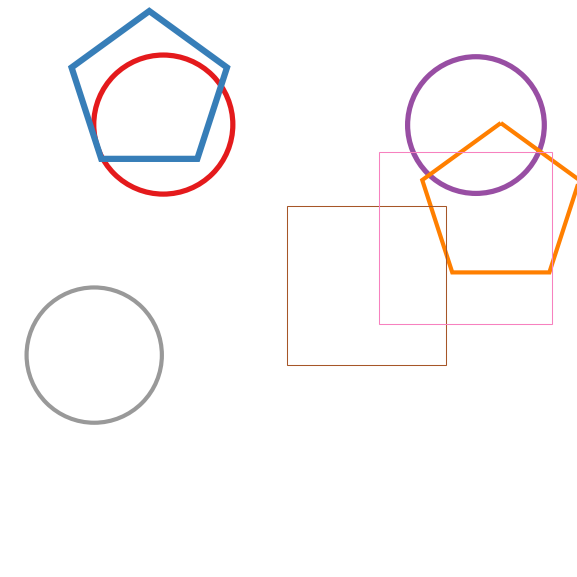[{"shape": "circle", "thickness": 2.5, "radius": 0.6, "center": [0.283, 0.783]}, {"shape": "pentagon", "thickness": 3, "radius": 0.71, "center": [0.259, 0.839]}, {"shape": "circle", "thickness": 2.5, "radius": 0.59, "center": [0.824, 0.783]}, {"shape": "pentagon", "thickness": 2, "radius": 0.72, "center": [0.867, 0.643]}, {"shape": "square", "thickness": 0.5, "radius": 0.69, "center": [0.635, 0.505]}, {"shape": "square", "thickness": 0.5, "radius": 0.75, "center": [0.806, 0.587]}, {"shape": "circle", "thickness": 2, "radius": 0.59, "center": [0.163, 0.384]}]